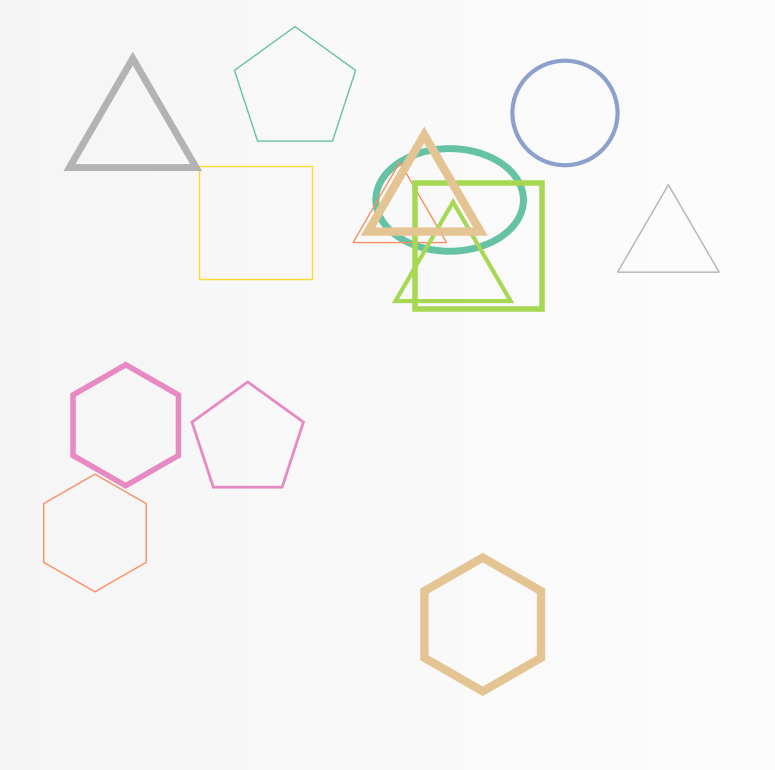[{"shape": "oval", "thickness": 2.5, "radius": 0.48, "center": [0.58, 0.74]}, {"shape": "pentagon", "thickness": 0.5, "radius": 0.41, "center": [0.381, 0.883]}, {"shape": "triangle", "thickness": 0.5, "radius": 0.35, "center": [0.516, 0.72]}, {"shape": "hexagon", "thickness": 0.5, "radius": 0.38, "center": [0.123, 0.308]}, {"shape": "circle", "thickness": 1.5, "radius": 0.34, "center": [0.729, 0.853]}, {"shape": "hexagon", "thickness": 2, "radius": 0.39, "center": [0.162, 0.448]}, {"shape": "pentagon", "thickness": 1, "radius": 0.38, "center": [0.32, 0.428]}, {"shape": "triangle", "thickness": 1.5, "radius": 0.43, "center": [0.585, 0.652]}, {"shape": "square", "thickness": 2, "radius": 0.41, "center": [0.617, 0.68]}, {"shape": "square", "thickness": 0.5, "radius": 0.36, "center": [0.33, 0.711]}, {"shape": "hexagon", "thickness": 3, "radius": 0.43, "center": [0.623, 0.189]}, {"shape": "triangle", "thickness": 3, "radius": 0.42, "center": [0.547, 0.741]}, {"shape": "triangle", "thickness": 2.5, "radius": 0.47, "center": [0.171, 0.83]}, {"shape": "triangle", "thickness": 0.5, "radius": 0.38, "center": [0.862, 0.684]}]